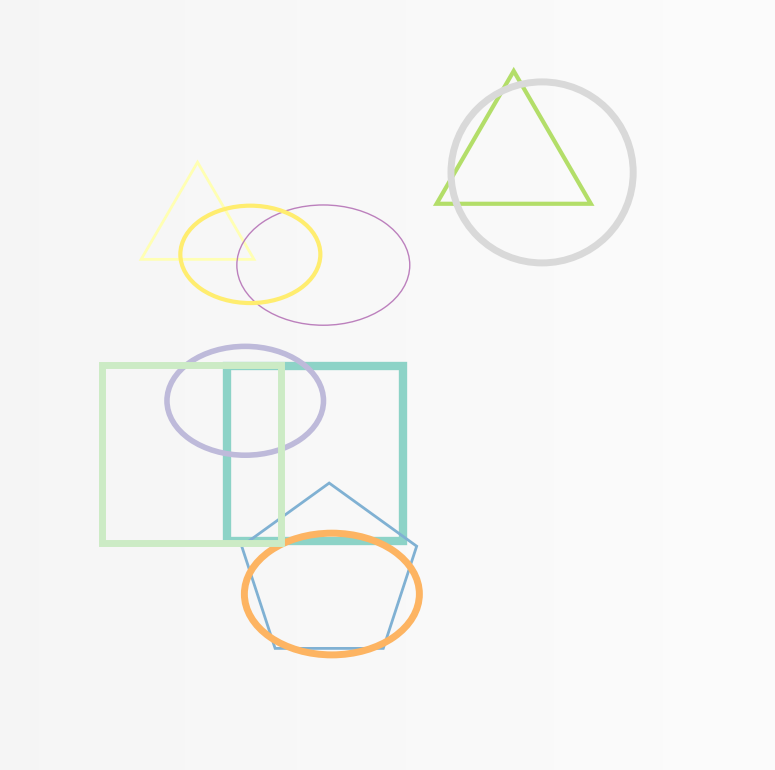[{"shape": "square", "thickness": 3, "radius": 0.57, "center": [0.407, 0.411]}, {"shape": "triangle", "thickness": 1, "radius": 0.42, "center": [0.255, 0.705]}, {"shape": "oval", "thickness": 2, "radius": 0.5, "center": [0.316, 0.479]}, {"shape": "pentagon", "thickness": 1, "radius": 0.59, "center": [0.425, 0.254]}, {"shape": "oval", "thickness": 2.5, "radius": 0.56, "center": [0.428, 0.229]}, {"shape": "triangle", "thickness": 1.5, "radius": 0.57, "center": [0.663, 0.793]}, {"shape": "circle", "thickness": 2.5, "radius": 0.59, "center": [0.699, 0.776]}, {"shape": "oval", "thickness": 0.5, "radius": 0.56, "center": [0.417, 0.656]}, {"shape": "square", "thickness": 2.5, "radius": 0.58, "center": [0.247, 0.41]}, {"shape": "oval", "thickness": 1.5, "radius": 0.45, "center": [0.323, 0.67]}]